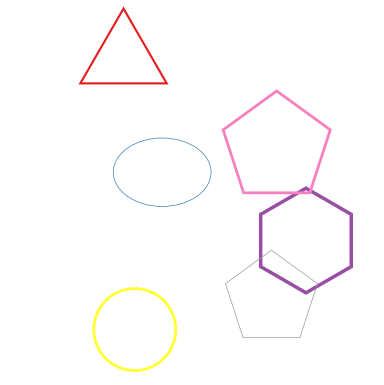[{"shape": "triangle", "thickness": 1.5, "radius": 0.65, "center": [0.321, 0.848]}, {"shape": "oval", "thickness": 0.5, "radius": 0.63, "center": [0.421, 0.553]}, {"shape": "hexagon", "thickness": 2.5, "radius": 0.68, "center": [0.795, 0.375]}, {"shape": "circle", "thickness": 2, "radius": 0.53, "center": [0.35, 0.144]}, {"shape": "pentagon", "thickness": 2, "radius": 0.73, "center": [0.719, 0.617]}, {"shape": "pentagon", "thickness": 0.5, "radius": 0.63, "center": [0.705, 0.224]}]